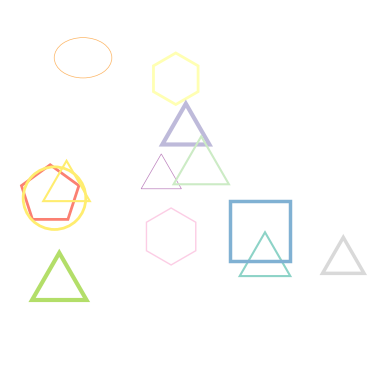[{"shape": "triangle", "thickness": 1.5, "radius": 0.38, "center": [0.688, 0.321]}, {"shape": "hexagon", "thickness": 2, "radius": 0.33, "center": [0.457, 0.795]}, {"shape": "triangle", "thickness": 3, "radius": 0.35, "center": [0.483, 0.66]}, {"shape": "pentagon", "thickness": 2, "radius": 0.39, "center": [0.13, 0.494]}, {"shape": "square", "thickness": 2.5, "radius": 0.39, "center": [0.676, 0.399]}, {"shape": "oval", "thickness": 0.5, "radius": 0.37, "center": [0.216, 0.85]}, {"shape": "triangle", "thickness": 3, "radius": 0.41, "center": [0.154, 0.262]}, {"shape": "hexagon", "thickness": 1, "radius": 0.37, "center": [0.444, 0.386]}, {"shape": "triangle", "thickness": 2.5, "radius": 0.31, "center": [0.892, 0.321]}, {"shape": "triangle", "thickness": 0.5, "radius": 0.3, "center": [0.419, 0.54]}, {"shape": "triangle", "thickness": 1.5, "radius": 0.41, "center": [0.523, 0.563]}, {"shape": "triangle", "thickness": 1.5, "radius": 0.35, "center": [0.173, 0.512]}, {"shape": "circle", "thickness": 2, "radius": 0.41, "center": [0.142, 0.485]}]